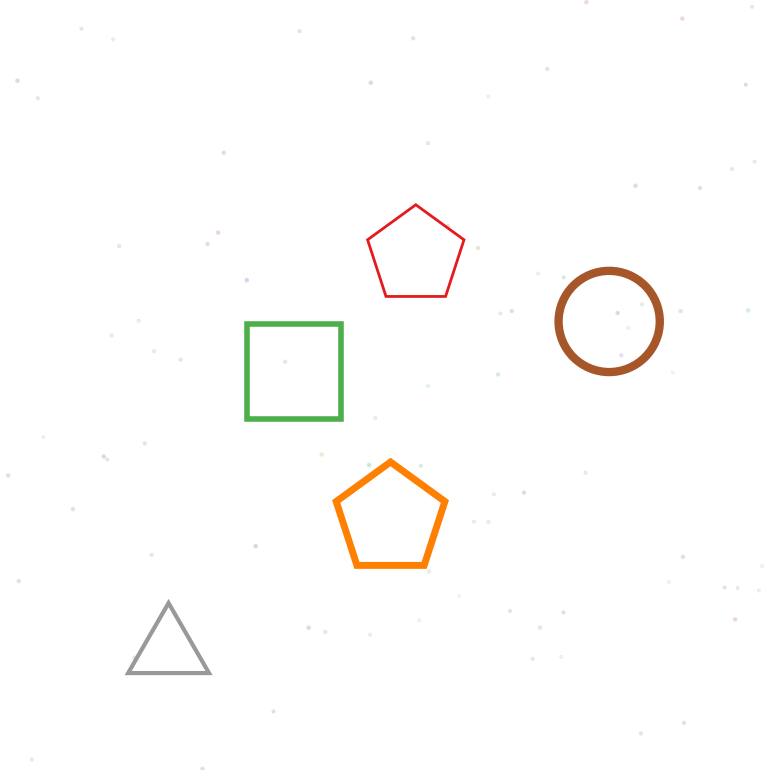[{"shape": "pentagon", "thickness": 1, "radius": 0.33, "center": [0.54, 0.668]}, {"shape": "square", "thickness": 2, "radius": 0.31, "center": [0.382, 0.518]}, {"shape": "pentagon", "thickness": 2.5, "radius": 0.37, "center": [0.507, 0.326]}, {"shape": "circle", "thickness": 3, "radius": 0.33, "center": [0.791, 0.583]}, {"shape": "triangle", "thickness": 1.5, "radius": 0.3, "center": [0.219, 0.156]}]